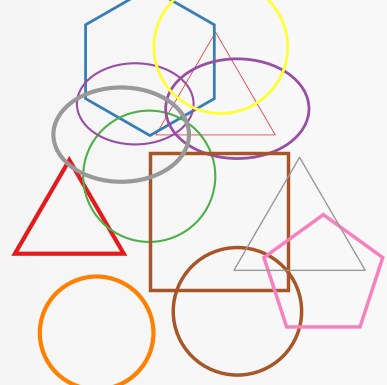[{"shape": "triangle", "thickness": 0.5, "radius": 0.89, "center": [0.556, 0.738]}, {"shape": "triangle", "thickness": 3, "radius": 0.81, "center": [0.179, 0.422]}, {"shape": "hexagon", "thickness": 2, "radius": 0.96, "center": [0.387, 0.84]}, {"shape": "circle", "thickness": 1.5, "radius": 0.85, "center": [0.385, 0.542]}, {"shape": "oval", "thickness": 2, "radius": 0.92, "center": [0.612, 0.718]}, {"shape": "oval", "thickness": 1.5, "radius": 0.75, "center": [0.349, 0.73]}, {"shape": "circle", "thickness": 3, "radius": 0.73, "center": [0.249, 0.135]}, {"shape": "circle", "thickness": 2, "radius": 0.86, "center": [0.57, 0.878]}, {"shape": "square", "thickness": 2.5, "radius": 0.89, "center": [0.566, 0.425]}, {"shape": "circle", "thickness": 2.5, "radius": 0.83, "center": [0.613, 0.191]}, {"shape": "pentagon", "thickness": 2.5, "radius": 0.81, "center": [0.834, 0.281]}, {"shape": "triangle", "thickness": 1, "radius": 0.98, "center": [0.773, 0.396]}, {"shape": "oval", "thickness": 3, "radius": 0.87, "center": [0.313, 0.65]}]